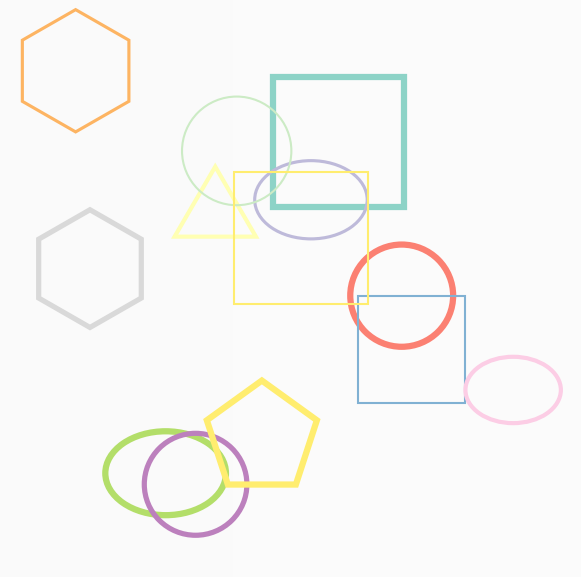[{"shape": "square", "thickness": 3, "radius": 0.56, "center": [0.582, 0.754]}, {"shape": "triangle", "thickness": 2, "radius": 0.4, "center": [0.37, 0.63]}, {"shape": "oval", "thickness": 1.5, "radius": 0.48, "center": [0.535, 0.653]}, {"shape": "circle", "thickness": 3, "radius": 0.44, "center": [0.691, 0.487]}, {"shape": "square", "thickness": 1, "radius": 0.46, "center": [0.708, 0.393]}, {"shape": "hexagon", "thickness": 1.5, "radius": 0.53, "center": [0.13, 0.877]}, {"shape": "oval", "thickness": 3, "radius": 0.52, "center": [0.285, 0.18]}, {"shape": "oval", "thickness": 2, "radius": 0.41, "center": [0.883, 0.324]}, {"shape": "hexagon", "thickness": 2.5, "radius": 0.51, "center": [0.155, 0.534]}, {"shape": "circle", "thickness": 2.5, "radius": 0.44, "center": [0.337, 0.161]}, {"shape": "circle", "thickness": 1, "radius": 0.47, "center": [0.407, 0.738]}, {"shape": "square", "thickness": 1, "radius": 0.57, "center": [0.518, 0.587]}, {"shape": "pentagon", "thickness": 3, "radius": 0.5, "center": [0.451, 0.241]}]